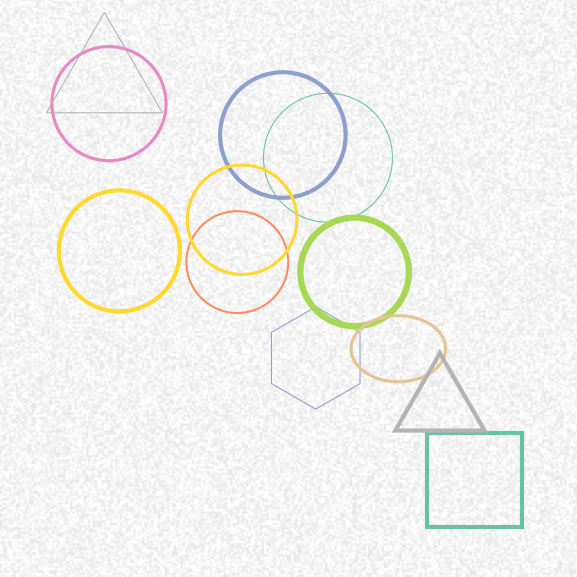[{"shape": "square", "thickness": 2, "radius": 0.41, "center": [0.822, 0.168]}, {"shape": "circle", "thickness": 0.5, "radius": 0.56, "center": [0.568, 0.726]}, {"shape": "circle", "thickness": 1, "radius": 0.44, "center": [0.411, 0.545]}, {"shape": "circle", "thickness": 2, "radius": 0.54, "center": [0.49, 0.765]}, {"shape": "hexagon", "thickness": 0.5, "radius": 0.44, "center": [0.547, 0.379]}, {"shape": "circle", "thickness": 1.5, "radius": 0.49, "center": [0.189, 0.82]}, {"shape": "circle", "thickness": 3, "radius": 0.47, "center": [0.614, 0.528]}, {"shape": "circle", "thickness": 2, "radius": 0.52, "center": [0.207, 0.565]}, {"shape": "circle", "thickness": 1.5, "radius": 0.47, "center": [0.419, 0.619]}, {"shape": "oval", "thickness": 1.5, "radius": 0.41, "center": [0.69, 0.395]}, {"shape": "triangle", "thickness": 2, "radius": 0.45, "center": [0.762, 0.298]}, {"shape": "triangle", "thickness": 0.5, "radius": 0.58, "center": [0.181, 0.862]}]